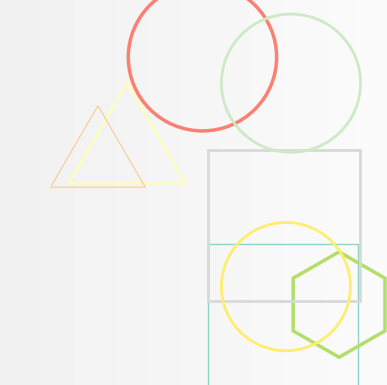[{"shape": "square", "thickness": 1, "radius": 0.97, "center": [0.73, 0.173]}, {"shape": "triangle", "thickness": 1.5, "radius": 0.87, "center": [0.328, 0.611]}, {"shape": "circle", "thickness": 2.5, "radius": 0.96, "center": [0.522, 0.851]}, {"shape": "triangle", "thickness": 0.5, "radius": 0.7, "center": [0.253, 0.584]}, {"shape": "hexagon", "thickness": 2.5, "radius": 0.68, "center": [0.875, 0.209]}, {"shape": "square", "thickness": 2, "radius": 0.98, "center": [0.734, 0.413]}, {"shape": "circle", "thickness": 2, "radius": 0.9, "center": [0.751, 0.784]}, {"shape": "circle", "thickness": 2, "radius": 0.83, "center": [0.738, 0.256]}]